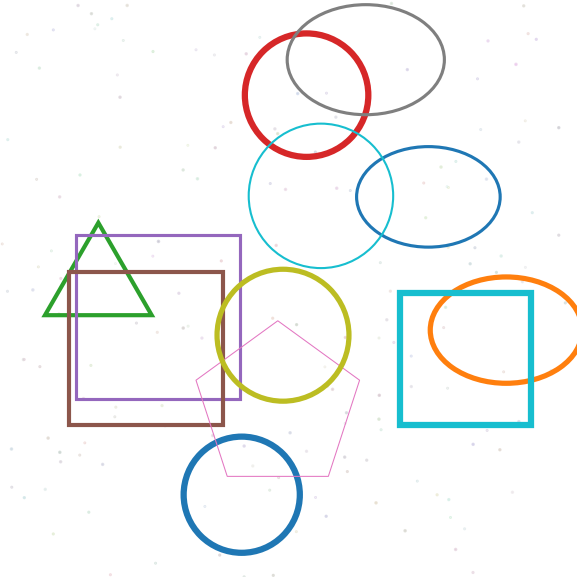[{"shape": "circle", "thickness": 3, "radius": 0.5, "center": [0.419, 0.142]}, {"shape": "oval", "thickness": 1.5, "radius": 0.62, "center": [0.742, 0.658]}, {"shape": "oval", "thickness": 2.5, "radius": 0.66, "center": [0.877, 0.428]}, {"shape": "triangle", "thickness": 2, "radius": 0.53, "center": [0.17, 0.507]}, {"shape": "circle", "thickness": 3, "radius": 0.53, "center": [0.531, 0.834]}, {"shape": "square", "thickness": 1.5, "radius": 0.71, "center": [0.273, 0.45]}, {"shape": "square", "thickness": 2, "radius": 0.66, "center": [0.253, 0.396]}, {"shape": "pentagon", "thickness": 0.5, "radius": 0.74, "center": [0.481, 0.295]}, {"shape": "oval", "thickness": 1.5, "radius": 0.68, "center": [0.633, 0.896]}, {"shape": "circle", "thickness": 2.5, "radius": 0.57, "center": [0.49, 0.419]}, {"shape": "square", "thickness": 3, "radius": 0.57, "center": [0.806, 0.377]}, {"shape": "circle", "thickness": 1, "radius": 0.63, "center": [0.556, 0.66]}]